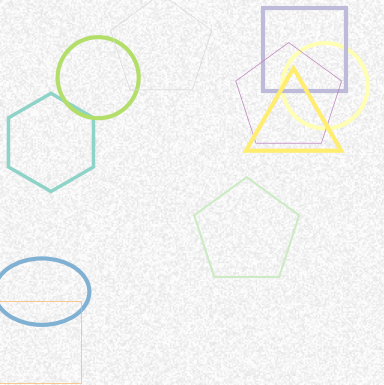[{"shape": "hexagon", "thickness": 2.5, "radius": 0.64, "center": [0.132, 0.63]}, {"shape": "circle", "thickness": 3, "radius": 0.55, "center": [0.844, 0.777]}, {"shape": "square", "thickness": 3, "radius": 0.54, "center": [0.791, 0.871]}, {"shape": "oval", "thickness": 3, "radius": 0.62, "center": [0.109, 0.242]}, {"shape": "square", "thickness": 0.5, "radius": 0.54, "center": [0.104, 0.112]}, {"shape": "circle", "thickness": 3, "radius": 0.53, "center": [0.255, 0.798]}, {"shape": "pentagon", "thickness": 0.5, "radius": 0.69, "center": [0.419, 0.878]}, {"shape": "pentagon", "thickness": 0.5, "radius": 0.72, "center": [0.75, 0.745]}, {"shape": "pentagon", "thickness": 1.5, "radius": 0.72, "center": [0.641, 0.397]}, {"shape": "triangle", "thickness": 3, "radius": 0.71, "center": [0.763, 0.68]}]